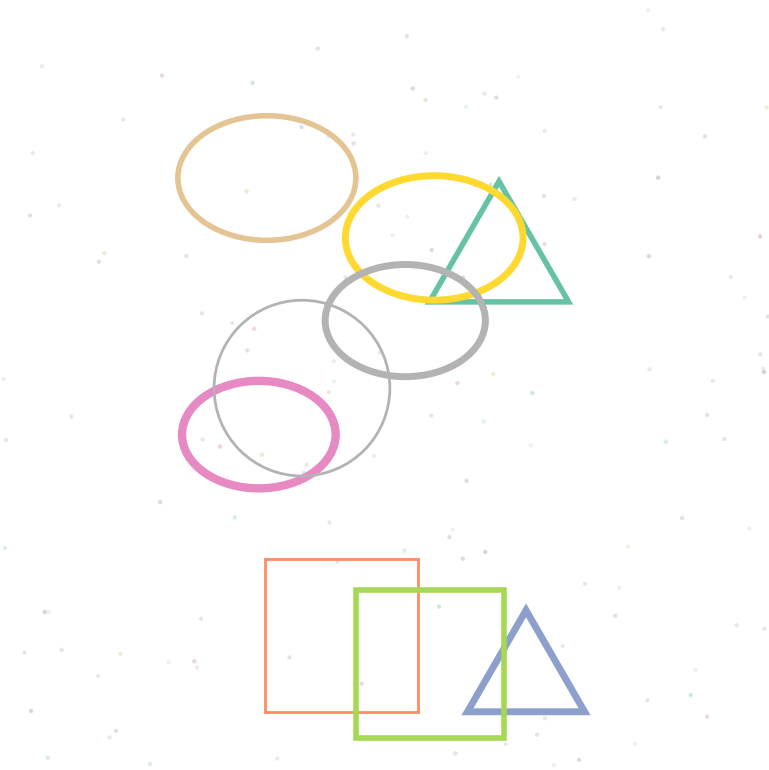[{"shape": "triangle", "thickness": 2, "radius": 0.52, "center": [0.648, 0.66]}, {"shape": "square", "thickness": 1, "radius": 0.5, "center": [0.443, 0.175]}, {"shape": "triangle", "thickness": 2.5, "radius": 0.44, "center": [0.683, 0.12]}, {"shape": "oval", "thickness": 3, "radius": 0.5, "center": [0.336, 0.436]}, {"shape": "square", "thickness": 2, "radius": 0.48, "center": [0.559, 0.138]}, {"shape": "oval", "thickness": 2.5, "radius": 0.58, "center": [0.564, 0.691]}, {"shape": "oval", "thickness": 2, "radius": 0.58, "center": [0.347, 0.769]}, {"shape": "oval", "thickness": 2.5, "radius": 0.52, "center": [0.526, 0.584]}, {"shape": "circle", "thickness": 1, "radius": 0.57, "center": [0.392, 0.496]}]